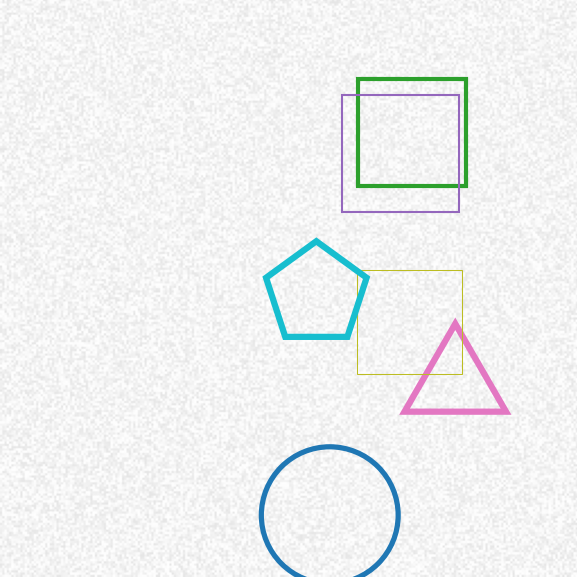[{"shape": "circle", "thickness": 2.5, "radius": 0.59, "center": [0.571, 0.107]}, {"shape": "square", "thickness": 2, "radius": 0.47, "center": [0.714, 0.77]}, {"shape": "square", "thickness": 1, "radius": 0.51, "center": [0.693, 0.733]}, {"shape": "triangle", "thickness": 3, "radius": 0.51, "center": [0.788, 0.337]}, {"shape": "square", "thickness": 0.5, "radius": 0.45, "center": [0.709, 0.441]}, {"shape": "pentagon", "thickness": 3, "radius": 0.46, "center": [0.548, 0.49]}]